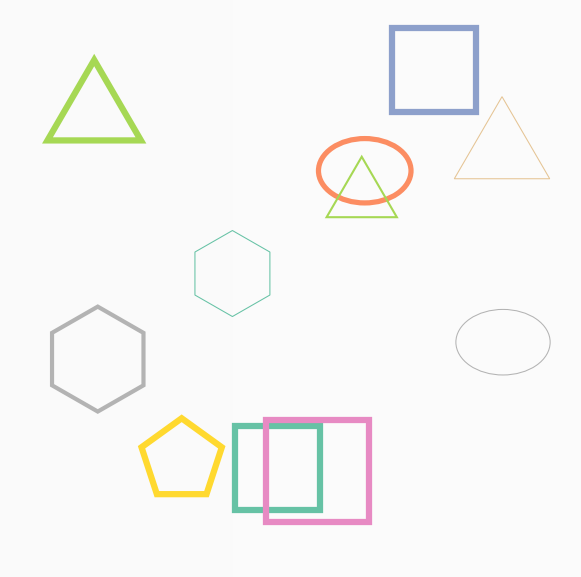[{"shape": "square", "thickness": 3, "radius": 0.36, "center": [0.477, 0.189]}, {"shape": "hexagon", "thickness": 0.5, "radius": 0.37, "center": [0.4, 0.525]}, {"shape": "oval", "thickness": 2.5, "radius": 0.4, "center": [0.628, 0.703]}, {"shape": "square", "thickness": 3, "radius": 0.36, "center": [0.746, 0.878]}, {"shape": "square", "thickness": 3, "radius": 0.44, "center": [0.546, 0.184]}, {"shape": "triangle", "thickness": 3, "radius": 0.46, "center": [0.162, 0.802]}, {"shape": "triangle", "thickness": 1, "radius": 0.35, "center": [0.622, 0.658]}, {"shape": "pentagon", "thickness": 3, "radius": 0.36, "center": [0.313, 0.202]}, {"shape": "triangle", "thickness": 0.5, "radius": 0.47, "center": [0.864, 0.737]}, {"shape": "oval", "thickness": 0.5, "radius": 0.41, "center": [0.865, 0.407]}, {"shape": "hexagon", "thickness": 2, "radius": 0.45, "center": [0.168, 0.377]}]